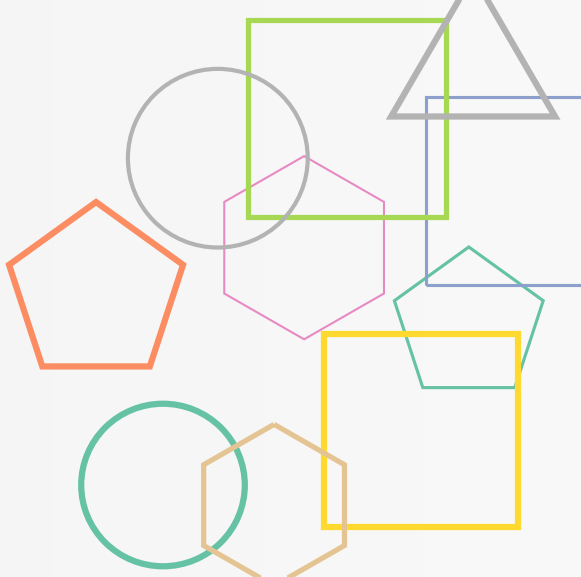[{"shape": "pentagon", "thickness": 1.5, "radius": 0.67, "center": [0.807, 0.437]}, {"shape": "circle", "thickness": 3, "radius": 0.7, "center": [0.28, 0.159]}, {"shape": "pentagon", "thickness": 3, "radius": 0.79, "center": [0.165, 0.492]}, {"shape": "square", "thickness": 1.5, "radius": 0.81, "center": [0.896, 0.669]}, {"shape": "hexagon", "thickness": 1, "radius": 0.79, "center": [0.523, 0.57]}, {"shape": "square", "thickness": 2.5, "radius": 0.85, "center": [0.597, 0.795]}, {"shape": "square", "thickness": 3, "radius": 0.84, "center": [0.725, 0.254]}, {"shape": "hexagon", "thickness": 2.5, "radius": 0.7, "center": [0.472, 0.124]}, {"shape": "circle", "thickness": 2, "radius": 0.77, "center": [0.375, 0.725]}, {"shape": "triangle", "thickness": 3, "radius": 0.81, "center": [0.814, 0.879]}]